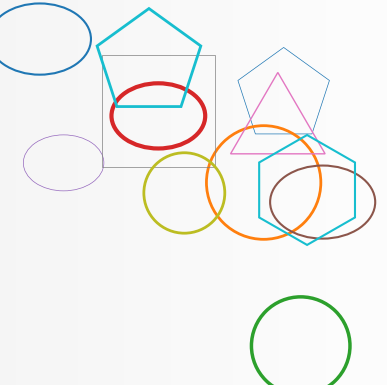[{"shape": "oval", "thickness": 1.5, "radius": 0.66, "center": [0.103, 0.899]}, {"shape": "pentagon", "thickness": 0.5, "radius": 0.62, "center": [0.732, 0.753]}, {"shape": "circle", "thickness": 2, "radius": 0.74, "center": [0.68, 0.526]}, {"shape": "circle", "thickness": 2.5, "radius": 0.64, "center": [0.776, 0.102]}, {"shape": "oval", "thickness": 3, "radius": 0.6, "center": [0.409, 0.699]}, {"shape": "oval", "thickness": 0.5, "radius": 0.52, "center": [0.164, 0.577]}, {"shape": "oval", "thickness": 1.5, "radius": 0.68, "center": [0.833, 0.475]}, {"shape": "triangle", "thickness": 1, "radius": 0.7, "center": [0.717, 0.671]}, {"shape": "square", "thickness": 0.5, "radius": 0.73, "center": [0.41, 0.711]}, {"shape": "circle", "thickness": 2, "radius": 0.52, "center": [0.476, 0.499]}, {"shape": "hexagon", "thickness": 1.5, "radius": 0.71, "center": [0.792, 0.507]}, {"shape": "pentagon", "thickness": 2, "radius": 0.7, "center": [0.384, 0.837]}]